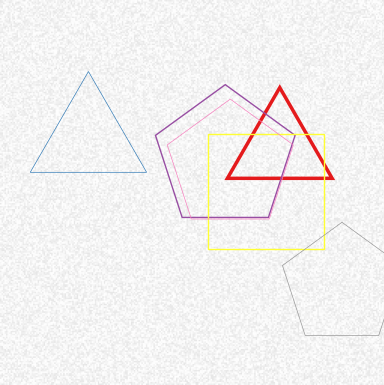[{"shape": "triangle", "thickness": 2.5, "radius": 0.79, "center": [0.727, 0.615]}, {"shape": "triangle", "thickness": 0.5, "radius": 0.87, "center": [0.23, 0.64]}, {"shape": "pentagon", "thickness": 1, "radius": 0.95, "center": [0.585, 0.589]}, {"shape": "square", "thickness": 1, "radius": 0.75, "center": [0.691, 0.503]}, {"shape": "pentagon", "thickness": 0.5, "radius": 0.86, "center": [0.598, 0.57]}, {"shape": "pentagon", "thickness": 0.5, "radius": 0.81, "center": [0.888, 0.26]}]